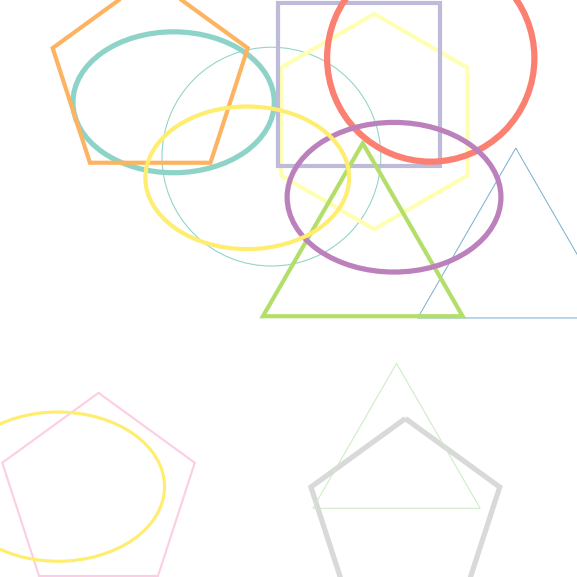[{"shape": "circle", "thickness": 0.5, "radius": 0.95, "center": [0.47, 0.728]}, {"shape": "oval", "thickness": 2.5, "radius": 0.87, "center": [0.301, 0.822]}, {"shape": "hexagon", "thickness": 2, "radius": 0.93, "center": [0.648, 0.789]}, {"shape": "square", "thickness": 2, "radius": 0.7, "center": [0.621, 0.853]}, {"shape": "circle", "thickness": 3, "radius": 0.9, "center": [0.746, 0.899]}, {"shape": "triangle", "thickness": 0.5, "radius": 0.98, "center": [0.893, 0.547]}, {"shape": "pentagon", "thickness": 2, "radius": 0.89, "center": [0.26, 0.861]}, {"shape": "triangle", "thickness": 2, "radius": 1.0, "center": [0.628, 0.551]}, {"shape": "pentagon", "thickness": 1, "radius": 0.88, "center": [0.171, 0.144]}, {"shape": "pentagon", "thickness": 2.5, "radius": 0.86, "center": [0.702, 0.103]}, {"shape": "oval", "thickness": 2.5, "radius": 0.93, "center": [0.682, 0.658]}, {"shape": "triangle", "thickness": 0.5, "radius": 0.84, "center": [0.687, 0.203]}, {"shape": "oval", "thickness": 1.5, "radius": 0.92, "center": [0.1, 0.156]}, {"shape": "oval", "thickness": 2, "radius": 0.88, "center": [0.428, 0.691]}]